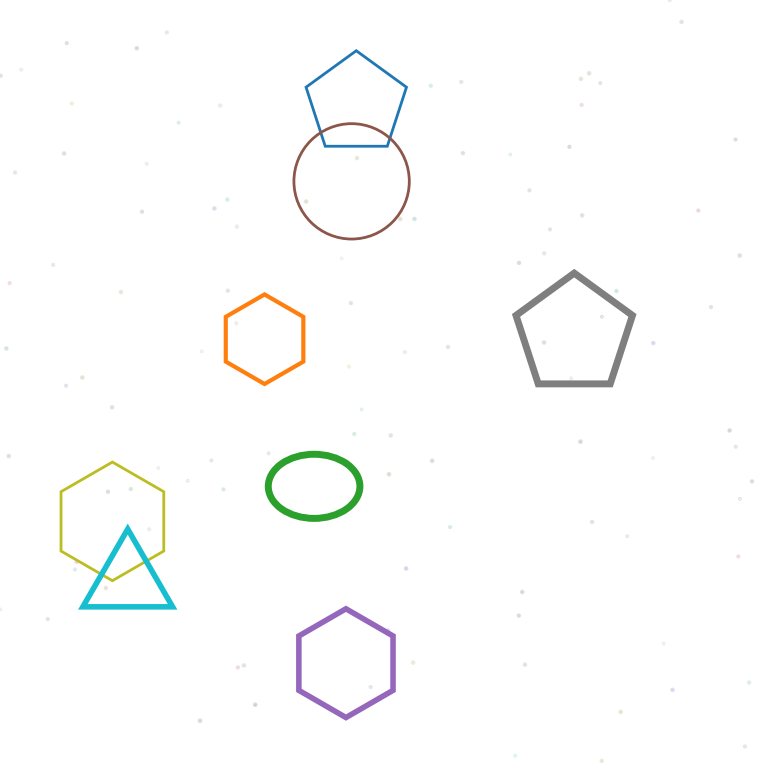[{"shape": "pentagon", "thickness": 1, "radius": 0.34, "center": [0.463, 0.866]}, {"shape": "hexagon", "thickness": 1.5, "radius": 0.29, "center": [0.344, 0.559]}, {"shape": "oval", "thickness": 2.5, "radius": 0.3, "center": [0.408, 0.368]}, {"shape": "hexagon", "thickness": 2, "radius": 0.35, "center": [0.449, 0.139]}, {"shape": "circle", "thickness": 1, "radius": 0.37, "center": [0.457, 0.764]}, {"shape": "pentagon", "thickness": 2.5, "radius": 0.4, "center": [0.746, 0.566]}, {"shape": "hexagon", "thickness": 1, "radius": 0.39, "center": [0.146, 0.323]}, {"shape": "triangle", "thickness": 2, "radius": 0.34, "center": [0.166, 0.246]}]